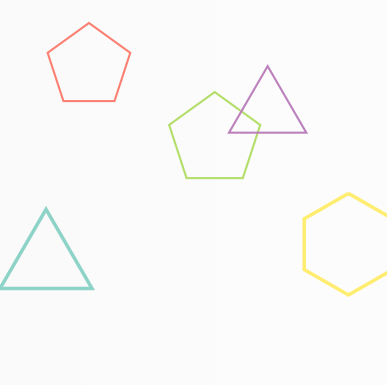[{"shape": "triangle", "thickness": 2.5, "radius": 0.69, "center": [0.119, 0.319]}, {"shape": "pentagon", "thickness": 1.5, "radius": 0.56, "center": [0.23, 0.828]}, {"shape": "pentagon", "thickness": 1.5, "radius": 0.62, "center": [0.554, 0.637]}, {"shape": "triangle", "thickness": 1.5, "radius": 0.58, "center": [0.691, 0.713]}, {"shape": "hexagon", "thickness": 2.5, "radius": 0.66, "center": [0.899, 0.366]}]